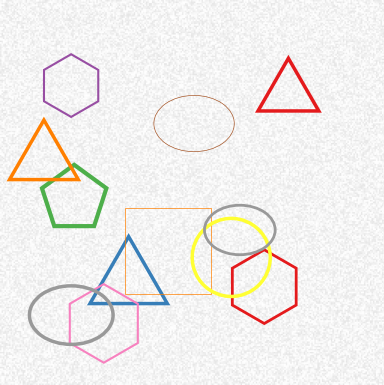[{"shape": "triangle", "thickness": 2.5, "radius": 0.46, "center": [0.749, 0.757]}, {"shape": "hexagon", "thickness": 2, "radius": 0.48, "center": [0.686, 0.255]}, {"shape": "triangle", "thickness": 2.5, "radius": 0.58, "center": [0.334, 0.269]}, {"shape": "pentagon", "thickness": 3, "radius": 0.44, "center": [0.193, 0.484]}, {"shape": "hexagon", "thickness": 1.5, "radius": 0.41, "center": [0.185, 0.778]}, {"shape": "square", "thickness": 0.5, "radius": 0.56, "center": [0.437, 0.349]}, {"shape": "triangle", "thickness": 2.5, "radius": 0.52, "center": [0.114, 0.585]}, {"shape": "circle", "thickness": 2.5, "radius": 0.51, "center": [0.601, 0.331]}, {"shape": "oval", "thickness": 0.5, "radius": 0.52, "center": [0.504, 0.679]}, {"shape": "hexagon", "thickness": 1.5, "radius": 0.51, "center": [0.27, 0.16]}, {"shape": "oval", "thickness": 2.5, "radius": 0.54, "center": [0.185, 0.182]}, {"shape": "oval", "thickness": 2, "radius": 0.46, "center": [0.623, 0.403]}]